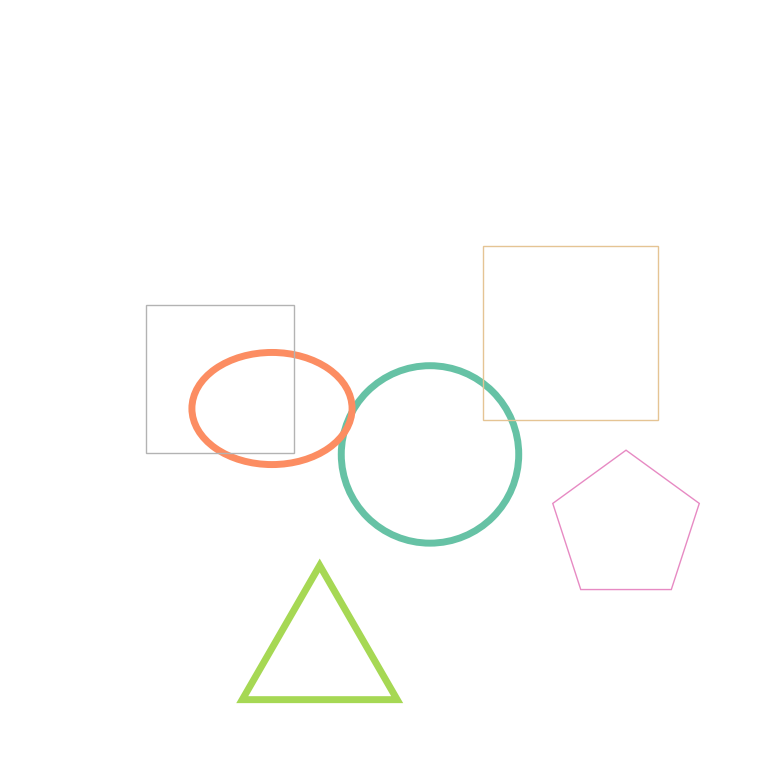[{"shape": "circle", "thickness": 2.5, "radius": 0.58, "center": [0.558, 0.41]}, {"shape": "oval", "thickness": 2.5, "radius": 0.52, "center": [0.353, 0.469]}, {"shape": "pentagon", "thickness": 0.5, "radius": 0.5, "center": [0.813, 0.315]}, {"shape": "triangle", "thickness": 2.5, "radius": 0.58, "center": [0.415, 0.149]}, {"shape": "square", "thickness": 0.5, "radius": 0.57, "center": [0.741, 0.567]}, {"shape": "square", "thickness": 0.5, "radius": 0.48, "center": [0.286, 0.508]}]